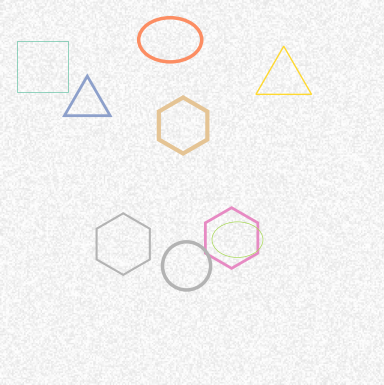[{"shape": "square", "thickness": 0.5, "radius": 0.33, "center": [0.11, 0.826]}, {"shape": "oval", "thickness": 2.5, "radius": 0.41, "center": [0.442, 0.897]}, {"shape": "triangle", "thickness": 2, "radius": 0.34, "center": [0.227, 0.734]}, {"shape": "hexagon", "thickness": 2, "radius": 0.39, "center": [0.602, 0.382]}, {"shape": "oval", "thickness": 0.5, "radius": 0.33, "center": [0.617, 0.378]}, {"shape": "triangle", "thickness": 1, "radius": 0.42, "center": [0.737, 0.797]}, {"shape": "hexagon", "thickness": 3, "radius": 0.36, "center": [0.476, 0.674]}, {"shape": "circle", "thickness": 2.5, "radius": 0.31, "center": [0.485, 0.309]}, {"shape": "hexagon", "thickness": 1.5, "radius": 0.4, "center": [0.32, 0.366]}]